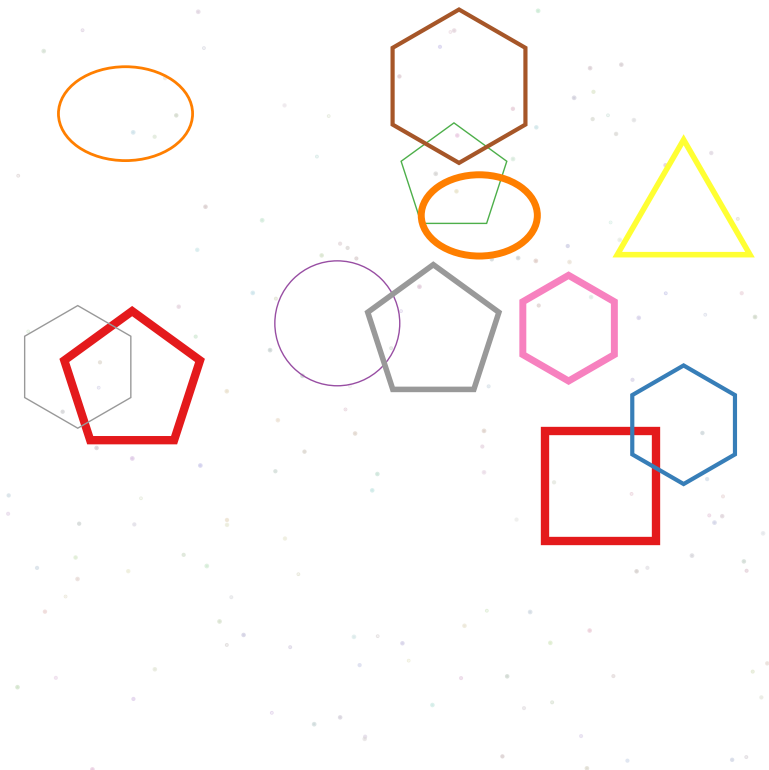[{"shape": "square", "thickness": 3, "radius": 0.36, "center": [0.78, 0.369]}, {"shape": "pentagon", "thickness": 3, "radius": 0.46, "center": [0.172, 0.503]}, {"shape": "hexagon", "thickness": 1.5, "radius": 0.39, "center": [0.888, 0.448]}, {"shape": "pentagon", "thickness": 0.5, "radius": 0.36, "center": [0.59, 0.768]}, {"shape": "circle", "thickness": 0.5, "radius": 0.41, "center": [0.438, 0.58]}, {"shape": "oval", "thickness": 1, "radius": 0.44, "center": [0.163, 0.852]}, {"shape": "oval", "thickness": 2.5, "radius": 0.38, "center": [0.622, 0.72]}, {"shape": "triangle", "thickness": 2, "radius": 0.5, "center": [0.888, 0.719]}, {"shape": "hexagon", "thickness": 1.5, "radius": 0.5, "center": [0.596, 0.888]}, {"shape": "hexagon", "thickness": 2.5, "radius": 0.34, "center": [0.738, 0.574]}, {"shape": "hexagon", "thickness": 0.5, "radius": 0.4, "center": [0.101, 0.524]}, {"shape": "pentagon", "thickness": 2, "radius": 0.45, "center": [0.563, 0.567]}]